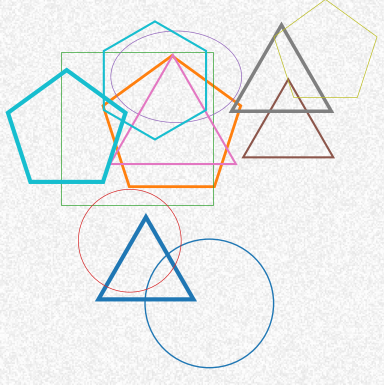[{"shape": "circle", "thickness": 1, "radius": 0.83, "center": [0.544, 0.212]}, {"shape": "triangle", "thickness": 3, "radius": 0.71, "center": [0.379, 0.294]}, {"shape": "pentagon", "thickness": 2, "radius": 0.94, "center": [0.446, 0.667]}, {"shape": "square", "thickness": 0.5, "radius": 0.99, "center": [0.356, 0.666]}, {"shape": "circle", "thickness": 0.5, "radius": 0.67, "center": [0.337, 0.375]}, {"shape": "oval", "thickness": 0.5, "radius": 0.85, "center": [0.458, 0.801]}, {"shape": "triangle", "thickness": 1.5, "radius": 0.68, "center": [0.749, 0.659]}, {"shape": "triangle", "thickness": 1.5, "radius": 0.94, "center": [0.449, 0.668]}, {"shape": "triangle", "thickness": 2.5, "radius": 0.75, "center": [0.731, 0.786]}, {"shape": "pentagon", "thickness": 0.5, "radius": 0.7, "center": [0.845, 0.861]}, {"shape": "hexagon", "thickness": 1.5, "radius": 0.77, "center": [0.402, 0.791]}, {"shape": "pentagon", "thickness": 3, "radius": 0.8, "center": [0.173, 0.657]}]